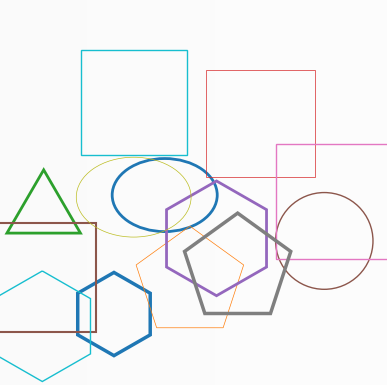[{"shape": "hexagon", "thickness": 2.5, "radius": 0.54, "center": [0.294, 0.184]}, {"shape": "oval", "thickness": 2, "radius": 0.68, "center": [0.425, 0.493]}, {"shape": "pentagon", "thickness": 0.5, "radius": 0.73, "center": [0.49, 0.267]}, {"shape": "triangle", "thickness": 2, "radius": 0.55, "center": [0.113, 0.449]}, {"shape": "square", "thickness": 0.5, "radius": 0.7, "center": [0.672, 0.679]}, {"shape": "hexagon", "thickness": 2, "radius": 0.74, "center": [0.559, 0.381]}, {"shape": "square", "thickness": 1.5, "radius": 0.71, "center": [0.107, 0.28]}, {"shape": "circle", "thickness": 1, "radius": 0.63, "center": [0.837, 0.374]}, {"shape": "square", "thickness": 1, "radius": 0.75, "center": [0.863, 0.476]}, {"shape": "pentagon", "thickness": 2.5, "radius": 0.72, "center": [0.613, 0.302]}, {"shape": "oval", "thickness": 0.5, "radius": 0.74, "center": [0.345, 0.488]}, {"shape": "square", "thickness": 1, "radius": 0.68, "center": [0.346, 0.734]}, {"shape": "hexagon", "thickness": 1, "radius": 0.72, "center": [0.109, 0.153]}]